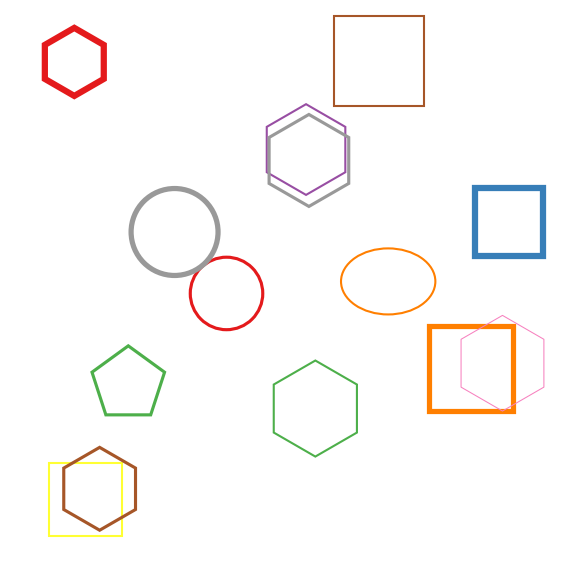[{"shape": "circle", "thickness": 1.5, "radius": 0.31, "center": [0.392, 0.491]}, {"shape": "hexagon", "thickness": 3, "radius": 0.29, "center": [0.129, 0.892]}, {"shape": "square", "thickness": 3, "radius": 0.29, "center": [0.882, 0.615]}, {"shape": "hexagon", "thickness": 1, "radius": 0.42, "center": [0.546, 0.292]}, {"shape": "pentagon", "thickness": 1.5, "radius": 0.33, "center": [0.222, 0.334]}, {"shape": "hexagon", "thickness": 1, "radius": 0.39, "center": [0.53, 0.74]}, {"shape": "oval", "thickness": 1, "radius": 0.41, "center": [0.672, 0.512]}, {"shape": "square", "thickness": 2.5, "radius": 0.37, "center": [0.815, 0.361]}, {"shape": "square", "thickness": 1, "radius": 0.32, "center": [0.149, 0.135]}, {"shape": "square", "thickness": 1, "radius": 0.39, "center": [0.657, 0.894]}, {"shape": "hexagon", "thickness": 1.5, "radius": 0.36, "center": [0.173, 0.153]}, {"shape": "hexagon", "thickness": 0.5, "radius": 0.41, "center": [0.87, 0.37]}, {"shape": "circle", "thickness": 2.5, "radius": 0.38, "center": [0.302, 0.597]}, {"shape": "hexagon", "thickness": 1.5, "radius": 0.4, "center": [0.535, 0.721]}]